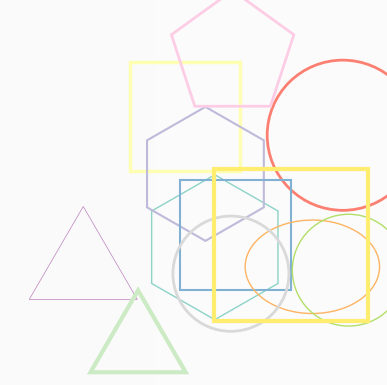[{"shape": "hexagon", "thickness": 1, "radius": 0.94, "center": [0.554, 0.358]}, {"shape": "square", "thickness": 2.5, "radius": 0.7, "center": [0.477, 0.697]}, {"shape": "hexagon", "thickness": 1.5, "radius": 0.87, "center": [0.53, 0.548]}, {"shape": "circle", "thickness": 2, "radius": 0.98, "center": [0.885, 0.649]}, {"shape": "square", "thickness": 1.5, "radius": 0.72, "center": [0.607, 0.389]}, {"shape": "oval", "thickness": 1, "radius": 0.87, "center": [0.806, 0.307]}, {"shape": "circle", "thickness": 1, "radius": 0.73, "center": [0.9, 0.298]}, {"shape": "pentagon", "thickness": 2, "radius": 0.83, "center": [0.6, 0.859]}, {"shape": "circle", "thickness": 2, "radius": 0.75, "center": [0.596, 0.289]}, {"shape": "triangle", "thickness": 0.5, "radius": 0.8, "center": [0.215, 0.303]}, {"shape": "triangle", "thickness": 3, "radius": 0.71, "center": [0.356, 0.104]}, {"shape": "square", "thickness": 3, "radius": 0.99, "center": [0.752, 0.364]}]